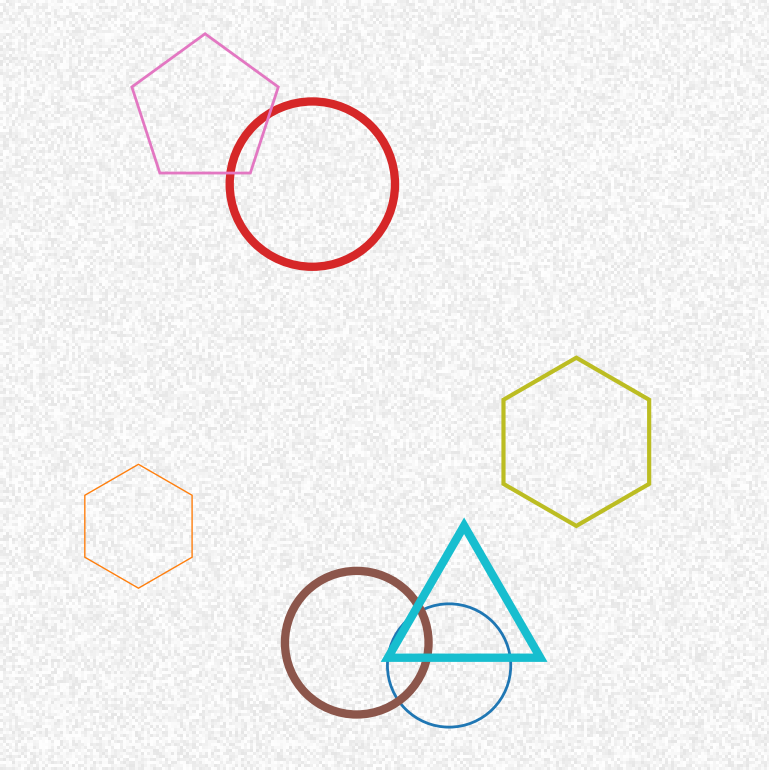[{"shape": "circle", "thickness": 1, "radius": 0.4, "center": [0.583, 0.136]}, {"shape": "hexagon", "thickness": 0.5, "radius": 0.4, "center": [0.18, 0.317]}, {"shape": "circle", "thickness": 3, "radius": 0.54, "center": [0.406, 0.761]}, {"shape": "circle", "thickness": 3, "radius": 0.47, "center": [0.463, 0.165]}, {"shape": "pentagon", "thickness": 1, "radius": 0.5, "center": [0.266, 0.856]}, {"shape": "hexagon", "thickness": 1.5, "radius": 0.55, "center": [0.748, 0.426]}, {"shape": "triangle", "thickness": 3, "radius": 0.57, "center": [0.603, 0.203]}]